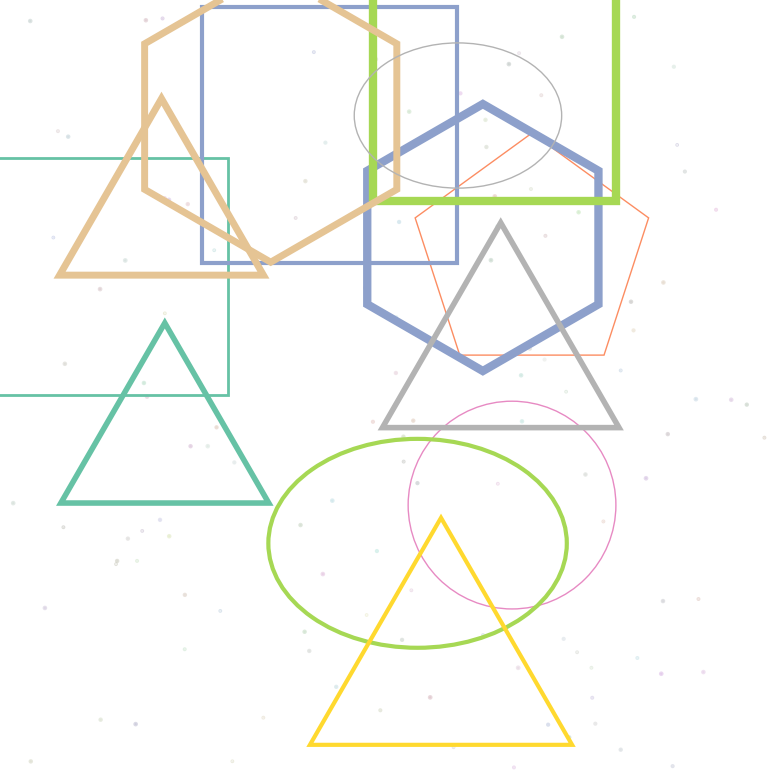[{"shape": "square", "thickness": 1, "radius": 0.77, "center": [0.143, 0.641]}, {"shape": "triangle", "thickness": 2, "radius": 0.78, "center": [0.214, 0.425]}, {"shape": "pentagon", "thickness": 0.5, "radius": 0.8, "center": [0.691, 0.668]}, {"shape": "square", "thickness": 1.5, "radius": 0.83, "center": [0.428, 0.825]}, {"shape": "hexagon", "thickness": 3, "radius": 0.87, "center": [0.627, 0.692]}, {"shape": "circle", "thickness": 0.5, "radius": 0.67, "center": [0.665, 0.344]}, {"shape": "square", "thickness": 3, "radius": 0.79, "center": [0.642, 0.898]}, {"shape": "oval", "thickness": 1.5, "radius": 0.97, "center": [0.542, 0.294]}, {"shape": "triangle", "thickness": 1.5, "radius": 0.98, "center": [0.573, 0.131]}, {"shape": "triangle", "thickness": 2.5, "radius": 0.76, "center": [0.21, 0.719]}, {"shape": "hexagon", "thickness": 2.5, "radius": 0.95, "center": [0.352, 0.849]}, {"shape": "oval", "thickness": 0.5, "radius": 0.67, "center": [0.595, 0.85]}, {"shape": "triangle", "thickness": 2, "radius": 0.89, "center": [0.65, 0.533]}]